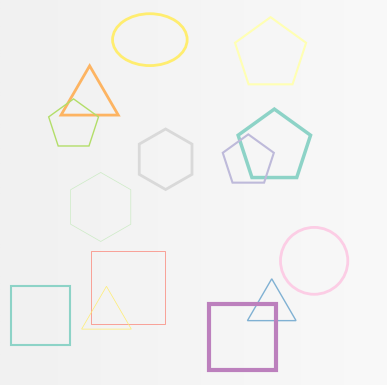[{"shape": "pentagon", "thickness": 2.5, "radius": 0.49, "center": [0.708, 0.618]}, {"shape": "square", "thickness": 1.5, "radius": 0.38, "center": [0.105, 0.18]}, {"shape": "pentagon", "thickness": 1.5, "radius": 0.48, "center": [0.698, 0.859]}, {"shape": "pentagon", "thickness": 1.5, "radius": 0.35, "center": [0.641, 0.582]}, {"shape": "square", "thickness": 0.5, "radius": 0.48, "center": [0.33, 0.253]}, {"shape": "triangle", "thickness": 1, "radius": 0.36, "center": [0.701, 0.203]}, {"shape": "triangle", "thickness": 2, "radius": 0.43, "center": [0.231, 0.744]}, {"shape": "pentagon", "thickness": 1, "radius": 0.34, "center": [0.19, 0.675]}, {"shape": "circle", "thickness": 2, "radius": 0.43, "center": [0.811, 0.323]}, {"shape": "hexagon", "thickness": 2, "radius": 0.39, "center": [0.427, 0.586]}, {"shape": "square", "thickness": 3, "radius": 0.43, "center": [0.626, 0.125]}, {"shape": "hexagon", "thickness": 0.5, "radius": 0.45, "center": [0.26, 0.462]}, {"shape": "triangle", "thickness": 0.5, "radius": 0.37, "center": [0.275, 0.182]}, {"shape": "oval", "thickness": 2, "radius": 0.48, "center": [0.387, 0.897]}]